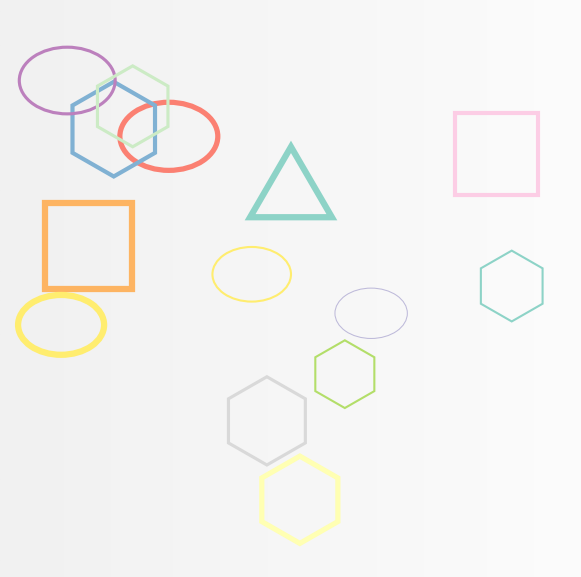[{"shape": "hexagon", "thickness": 1, "radius": 0.31, "center": [0.88, 0.504]}, {"shape": "triangle", "thickness": 3, "radius": 0.41, "center": [0.501, 0.664]}, {"shape": "hexagon", "thickness": 2.5, "radius": 0.38, "center": [0.516, 0.134]}, {"shape": "oval", "thickness": 0.5, "radius": 0.31, "center": [0.639, 0.457]}, {"shape": "oval", "thickness": 2.5, "radius": 0.42, "center": [0.29, 0.763]}, {"shape": "hexagon", "thickness": 2, "radius": 0.41, "center": [0.196, 0.776]}, {"shape": "square", "thickness": 3, "radius": 0.37, "center": [0.152, 0.573]}, {"shape": "hexagon", "thickness": 1, "radius": 0.29, "center": [0.593, 0.351]}, {"shape": "square", "thickness": 2, "radius": 0.35, "center": [0.854, 0.732]}, {"shape": "hexagon", "thickness": 1.5, "radius": 0.38, "center": [0.459, 0.27]}, {"shape": "oval", "thickness": 1.5, "radius": 0.41, "center": [0.116, 0.86]}, {"shape": "hexagon", "thickness": 1.5, "radius": 0.35, "center": [0.228, 0.815]}, {"shape": "oval", "thickness": 1, "radius": 0.34, "center": [0.433, 0.524]}, {"shape": "oval", "thickness": 3, "radius": 0.37, "center": [0.105, 0.437]}]